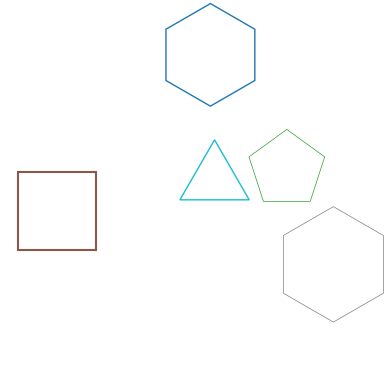[{"shape": "hexagon", "thickness": 1, "radius": 0.67, "center": [0.546, 0.857]}, {"shape": "pentagon", "thickness": 0.5, "radius": 0.52, "center": [0.745, 0.561]}, {"shape": "square", "thickness": 1.5, "radius": 0.51, "center": [0.149, 0.452]}, {"shape": "hexagon", "thickness": 0.5, "radius": 0.75, "center": [0.866, 0.313]}, {"shape": "triangle", "thickness": 1, "radius": 0.52, "center": [0.557, 0.533]}]